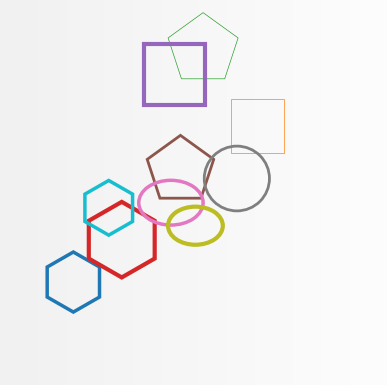[{"shape": "hexagon", "thickness": 2.5, "radius": 0.39, "center": [0.189, 0.267]}, {"shape": "square", "thickness": 0.5, "radius": 0.35, "center": [0.665, 0.673]}, {"shape": "pentagon", "thickness": 0.5, "radius": 0.47, "center": [0.524, 0.872]}, {"shape": "hexagon", "thickness": 3, "radius": 0.49, "center": [0.314, 0.378]}, {"shape": "square", "thickness": 3, "radius": 0.39, "center": [0.451, 0.807]}, {"shape": "pentagon", "thickness": 2, "radius": 0.45, "center": [0.466, 0.558]}, {"shape": "oval", "thickness": 2.5, "radius": 0.42, "center": [0.441, 0.474]}, {"shape": "circle", "thickness": 2, "radius": 0.42, "center": [0.611, 0.536]}, {"shape": "oval", "thickness": 3, "radius": 0.35, "center": [0.504, 0.414]}, {"shape": "hexagon", "thickness": 2.5, "radius": 0.36, "center": [0.281, 0.46]}]